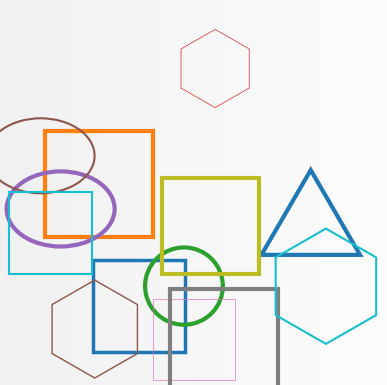[{"shape": "triangle", "thickness": 3, "radius": 0.73, "center": [0.802, 0.411]}, {"shape": "square", "thickness": 2.5, "radius": 0.59, "center": [0.358, 0.205]}, {"shape": "square", "thickness": 3, "radius": 0.69, "center": [0.255, 0.522]}, {"shape": "circle", "thickness": 3, "radius": 0.5, "center": [0.475, 0.257]}, {"shape": "hexagon", "thickness": 0.5, "radius": 0.51, "center": [0.555, 0.822]}, {"shape": "oval", "thickness": 3, "radius": 0.7, "center": [0.156, 0.457]}, {"shape": "hexagon", "thickness": 1, "radius": 0.64, "center": [0.245, 0.145]}, {"shape": "oval", "thickness": 1.5, "radius": 0.7, "center": [0.105, 0.595]}, {"shape": "square", "thickness": 0.5, "radius": 0.52, "center": [0.501, 0.118]}, {"shape": "square", "thickness": 3, "radius": 0.7, "center": [0.578, 0.11]}, {"shape": "square", "thickness": 3, "radius": 0.63, "center": [0.542, 0.413]}, {"shape": "square", "thickness": 1.5, "radius": 0.53, "center": [0.13, 0.395]}, {"shape": "hexagon", "thickness": 1.5, "radius": 0.75, "center": [0.841, 0.256]}]